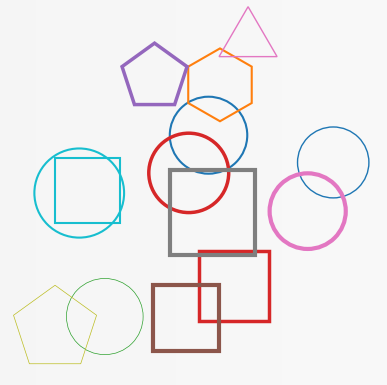[{"shape": "circle", "thickness": 1.5, "radius": 0.5, "center": [0.538, 0.649]}, {"shape": "circle", "thickness": 1, "radius": 0.46, "center": [0.86, 0.578]}, {"shape": "hexagon", "thickness": 1.5, "radius": 0.47, "center": [0.568, 0.78]}, {"shape": "circle", "thickness": 0.5, "radius": 0.49, "center": [0.27, 0.178]}, {"shape": "circle", "thickness": 2.5, "radius": 0.52, "center": [0.487, 0.551]}, {"shape": "square", "thickness": 2.5, "radius": 0.46, "center": [0.604, 0.257]}, {"shape": "pentagon", "thickness": 2.5, "radius": 0.44, "center": [0.399, 0.8]}, {"shape": "square", "thickness": 3, "radius": 0.42, "center": [0.48, 0.174]}, {"shape": "triangle", "thickness": 1, "radius": 0.43, "center": [0.64, 0.896]}, {"shape": "circle", "thickness": 3, "radius": 0.49, "center": [0.794, 0.452]}, {"shape": "square", "thickness": 3, "radius": 0.55, "center": [0.549, 0.448]}, {"shape": "pentagon", "thickness": 0.5, "radius": 0.56, "center": [0.142, 0.146]}, {"shape": "square", "thickness": 1.5, "radius": 0.42, "center": [0.226, 0.505]}, {"shape": "circle", "thickness": 1.5, "radius": 0.58, "center": [0.204, 0.499]}]